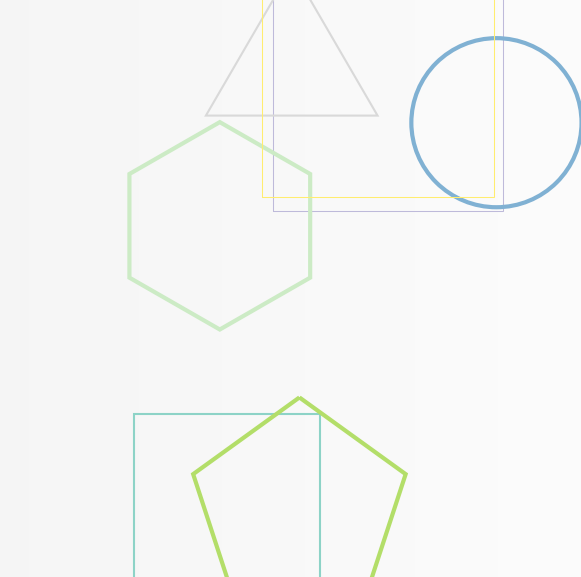[{"shape": "square", "thickness": 1, "radius": 0.8, "center": [0.391, 0.122]}, {"shape": "square", "thickness": 0.5, "radius": 0.99, "center": [0.667, 0.832]}, {"shape": "circle", "thickness": 2, "radius": 0.73, "center": [0.854, 0.787]}, {"shape": "pentagon", "thickness": 2, "radius": 0.96, "center": [0.515, 0.119]}, {"shape": "triangle", "thickness": 1, "radius": 0.85, "center": [0.502, 0.884]}, {"shape": "hexagon", "thickness": 2, "radius": 0.9, "center": [0.378, 0.608]}, {"shape": "square", "thickness": 0.5, "radius": 1.0, "center": [0.651, 0.857]}]